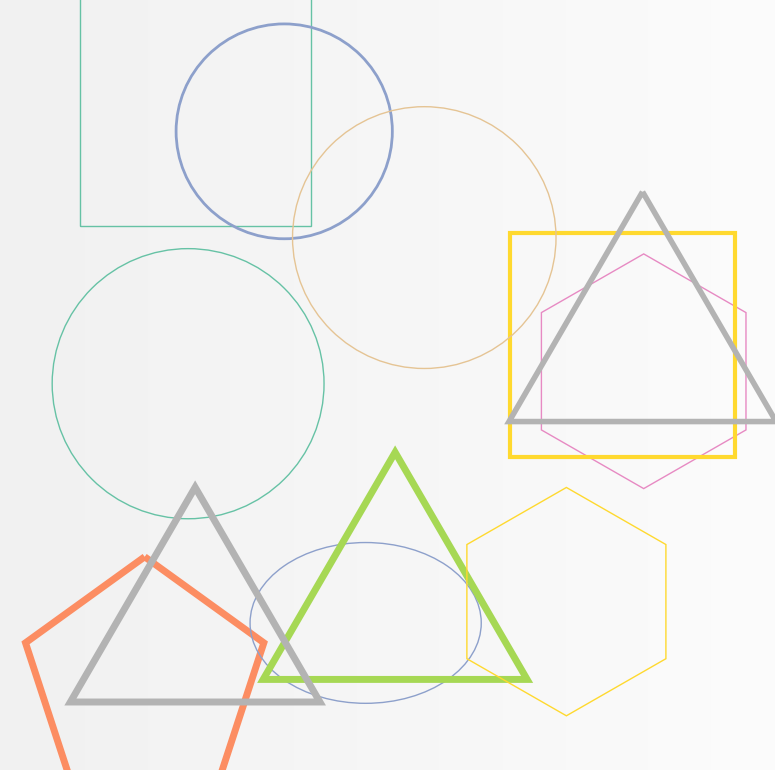[{"shape": "circle", "thickness": 0.5, "radius": 0.88, "center": [0.243, 0.502]}, {"shape": "square", "thickness": 0.5, "radius": 0.75, "center": [0.252, 0.855]}, {"shape": "pentagon", "thickness": 2.5, "radius": 0.81, "center": [0.187, 0.115]}, {"shape": "oval", "thickness": 0.5, "radius": 0.75, "center": [0.472, 0.191]}, {"shape": "circle", "thickness": 1, "radius": 0.7, "center": [0.367, 0.829]}, {"shape": "hexagon", "thickness": 0.5, "radius": 0.76, "center": [0.831, 0.518]}, {"shape": "triangle", "thickness": 2.5, "radius": 0.98, "center": [0.51, 0.216]}, {"shape": "hexagon", "thickness": 0.5, "radius": 0.74, "center": [0.731, 0.219]}, {"shape": "square", "thickness": 1.5, "radius": 0.73, "center": [0.803, 0.552]}, {"shape": "circle", "thickness": 0.5, "radius": 0.85, "center": [0.547, 0.691]}, {"shape": "triangle", "thickness": 2, "radius": 0.99, "center": [0.829, 0.552]}, {"shape": "triangle", "thickness": 2.5, "radius": 0.93, "center": [0.252, 0.181]}]